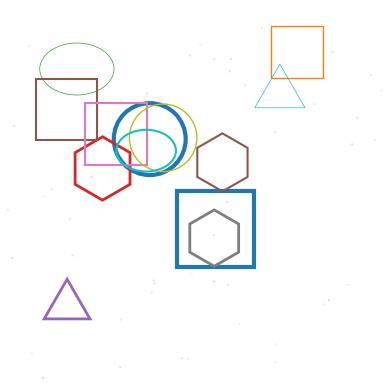[{"shape": "square", "thickness": 3, "radius": 0.5, "center": [0.56, 0.406]}, {"shape": "circle", "thickness": 3, "radius": 0.47, "center": [0.389, 0.639]}, {"shape": "square", "thickness": 1, "radius": 0.34, "center": [0.771, 0.866]}, {"shape": "oval", "thickness": 0.5, "radius": 0.48, "center": [0.2, 0.821]}, {"shape": "hexagon", "thickness": 2, "radius": 0.41, "center": [0.266, 0.562]}, {"shape": "triangle", "thickness": 2, "radius": 0.34, "center": [0.174, 0.206]}, {"shape": "square", "thickness": 1.5, "radius": 0.39, "center": [0.172, 0.715]}, {"shape": "hexagon", "thickness": 1.5, "radius": 0.38, "center": [0.578, 0.578]}, {"shape": "square", "thickness": 1.5, "radius": 0.4, "center": [0.302, 0.653]}, {"shape": "hexagon", "thickness": 2, "radius": 0.37, "center": [0.556, 0.382]}, {"shape": "circle", "thickness": 1, "radius": 0.44, "center": [0.424, 0.642]}, {"shape": "oval", "thickness": 1.5, "radius": 0.39, "center": [0.38, 0.609]}, {"shape": "triangle", "thickness": 0.5, "radius": 0.38, "center": [0.727, 0.758]}]